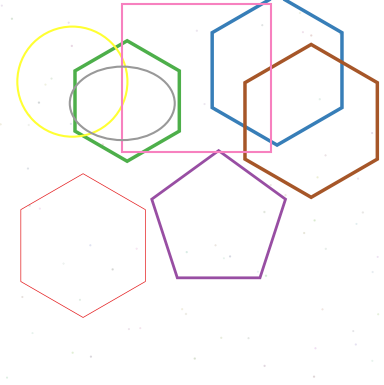[{"shape": "hexagon", "thickness": 0.5, "radius": 0.93, "center": [0.216, 0.362]}, {"shape": "hexagon", "thickness": 2.5, "radius": 0.97, "center": [0.72, 0.818]}, {"shape": "hexagon", "thickness": 2.5, "radius": 0.78, "center": [0.33, 0.738]}, {"shape": "pentagon", "thickness": 2, "radius": 0.91, "center": [0.568, 0.426]}, {"shape": "circle", "thickness": 1.5, "radius": 0.71, "center": [0.188, 0.788]}, {"shape": "hexagon", "thickness": 2.5, "radius": 0.99, "center": [0.808, 0.686]}, {"shape": "square", "thickness": 1.5, "radius": 0.96, "center": [0.51, 0.798]}, {"shape": "oval", "thickness": 1.5, "radius": 0.68, "center": [0.318, 0.732]}]